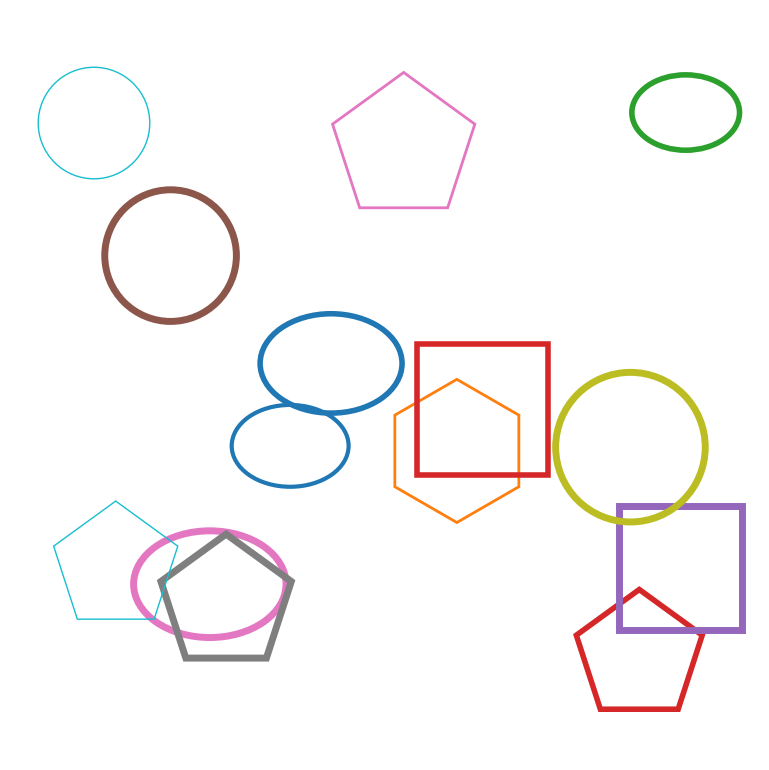[{"shape": "oval", "thickness": 1.5, "radius": 0.38, "center": [0.377, 0.421]}, {"shape": "oval", "thickness": 2, "radius": 0.46, "center": [0.43, 0.528]}, {"shape": "hexagon", "thickness": 1, "radius": 0.46, "center": [0.593, 0.414]}, {"shape": "oval", "thickness": 2, "radius": 0.35, "center": [0.891, 0.854]}, {"shape": "square", "thickness": 2, "radius": 0.42, "center": [0.627, 0.468]}, {"shape": "pentagon", "thickness": 2, "radius": 0.43, "center": [0.83, 0.148]}, {"shape": "square", "thickness": 2.5, "radius": 0.4, "center": [0.884, 0.262]}, {"shape": "circle", "thickness": 2.5, "radius": 0.43, "center": [0.222, 0.668]}, {"shape": "oval", "thickness": 2.5, "radius": 0.49, "center": [0.272, 0.241]}, {"shape": "pentagon", "thickness": 1, "radius": 0.49, "center": [0.524, 0.809]}, {"shape": "pentagon", "thickness": 2.5, "radius": 0.45, "center": [0.294, 0.217]}, {"shape": "circle", "thickness": 2.5, "radius": 0.49, "center": [0.819, 0.419]}, {"shape": "pentagon", "thickness": 0.5, "radius": 0.42, "center": [0.15, 0.264]}, {"shape": "circle", "thickness": 0.5, "radius": 0.36, "center": [0.122, 0.84]}]